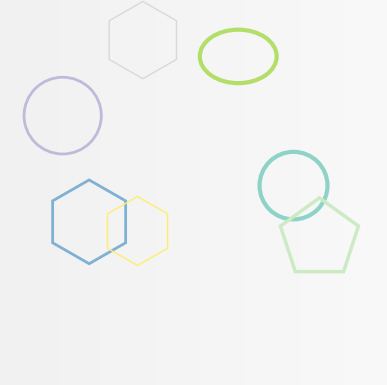[{"shape": "circle", "thickness": 3, "radius": 0.44, "center": [0.757, 0.518]}, {"shape": "circle", "thickness": 2, "radius": 0.5, "center": [0.162, 0.7]}, {"shape": "hexagon", "thickness": 2, "radius": 0.54, "center": [0.23, 0.424]}, {"shape": "oval", "thickness": 3, "radius": 0.5, "center": [0.615, 0.853]}, {"shape": "hexagon", "thickness": 1, "radius": 0.5, "center": [0.369, 0.896]}, {"shape": "pentagon", "thickness": 2.5, "radius": 0.53, "center": [0.824, 0.38]}, {"shape": "hexagon", "thickness": 1, "radius": 0.45, "center": [0.355, 0.4]}]